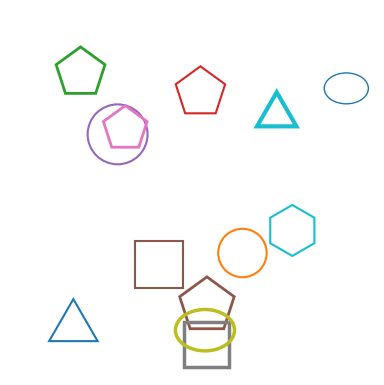[{"shape": "triangle", "thickness": 1.5, "radius": 0.36, "center": [0.191, 0.15]}, {"shape": "oval", "thickness": 1, "radius": 0.29, "center": [0.899, 0.77]}, {"shape": "circle", "thickness": 1.5, "radius": 0.31, "center": [0.63, 0.343]}, {"shape": "pentagon", "thickness": 2, "radius": 0.33, "center": [0.209, 0.811]}, {"shape": "pentagon", "thickness": 1.5, "radius": 0.34, "center": [0.521, 0.76]}, {"shape": "circle", "thickness": 1.5, "radius": 0.39, "center": [0.305, 0.651]}, {"shape": "square", "thickness": 1.5, "radius": 0.31, "center": [0.412, 0.313]}, {"shape": "pentagon", "thickness": 2, "radius": 0.37, "center": [0.537, 0.206]}, {"shape": "pentagon", "thickness": 2, "radius": 0.3, "center": [0.325, 0.666]}, {"shape": "square", "thickness": 2.5, "radius": 0.29, "center": [0.537, 0.106]}, {"shape": "oval", "thickness": 2.5, "radius": 0.38, "center": [0.532, 0.142]}, {"shape": "triangle", "thickness": 3, "radius": 0.3, "center": [0.719, 0.701]}, {"shape": "hexagon", "thickness": 1.5, "radius": 0.33, "center": [0.759, 0.401]}]